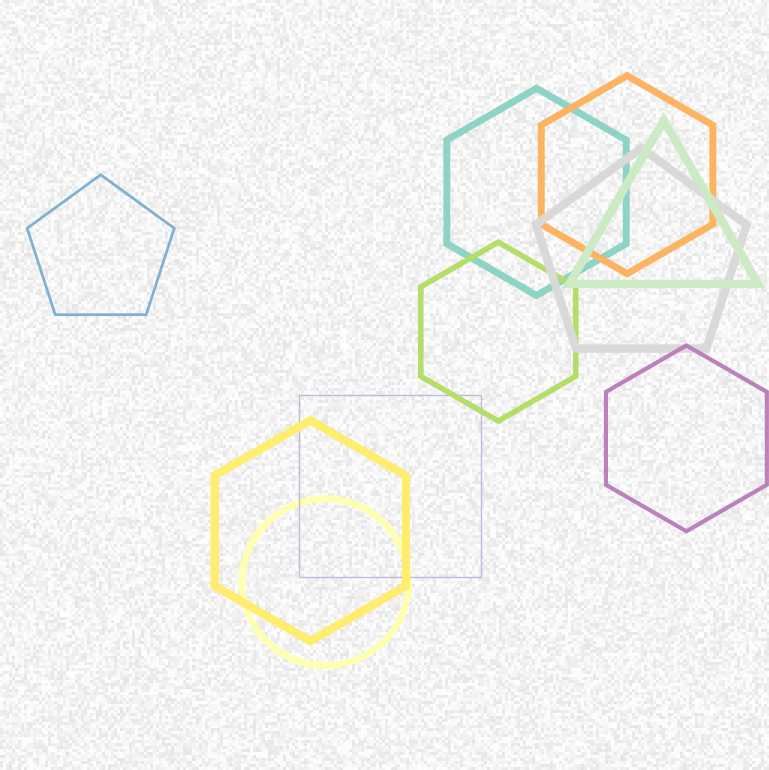[{"shape": "hexagon", "thickness": 2.5, "radius": 0.67, "center": [0.697, 0.751]}, {"shape": "circle", "thickness": 2.5, "radius": 0.54, "center": [0.422, 0.244]}, {"shape": "square", "thickness": 0.5, "radius": 0.59, "center": [0.507, 0.369]}, {"shape": "pentagon", "thickness": 1, "radius": 0.5, "center": [0.131, 0.673]}, {"shape": "hexagon", "thickness": 2.5, "radius": 0.64, "center": [0.814, 0.773]}, {"shape": "hexagon", "thickness": 2, "radius": 0.58, "center": [0.647, 0.569]}, {"shape": "pentagon", "thickness": 3, "radius": 0.72, "center": [0.833, 0.664]}, {"shape": "hexagon", "thickness": 1.5, "radius": 0.6, "center": [0.891, 0.431]}, {"shape": "triangle", "thickness": 3, "radius": 0.71, "center": [0.862, 0.702]}, {"shape": "hexagon", "thickness": 3, "radius": 0.72, "center": [0.403, 0.311]}]